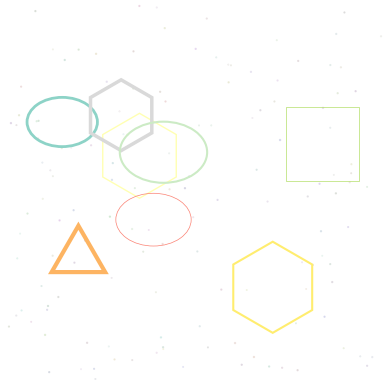[{"shape": "oval", "thickness": 2, "radius": 0.46, "center": [0.162, 0.683]}, {"shape": "hexagon", "thickness": 1, "radius": 0.55, "center": [0.362, 0.595]}, {"shape": "oval", "thickness": 0.5, "radius": 0.49, "center": [0.399, 0.429]}, {"shape": "triangle", "thickness": 3, "radius": 0.4, "center": [0.204, 0.333]}, {"shape": "square", "thickness": 0.5, "radius": 0.48, "center": [0.837, 0.625]}, {"shape": "hexagon", "thickness": 2.5, "radius": 0.46, "center": [0.315, 0.701]}, {"shape": "oval", "thickness": 1.5, "radius": 0.57, "center": [0.425, 0.605]}, {"shape": "hexagon", "thickness": 1.5, "radius": 0.59, "center": [0.708, 0.254]}]